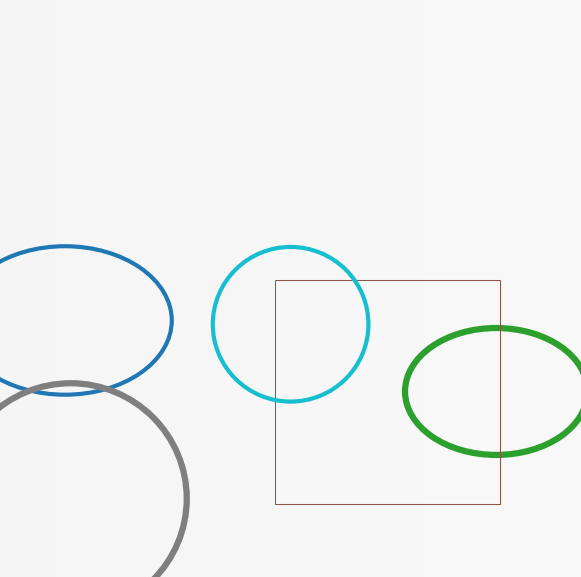[{"shape": "oval", "thickness": 2, "radius": 0.92, "center": [0.112, 0.444]}, {"shape": "oval", "thickness": 3, "radius": 0.78, "center": [0.854, 0.321]}, {"shape": "square", "thickness": 0.5, "radius": 0.97, "center": [0.666, 0.32]}, {"shape": "circle", "thickness": 3, "radius": 1.0, "center": [0.122, 0.136]}, {"shape": "circle", "thickness": 2, "radius": 0.67, "center": [0.5, 0.438]}]